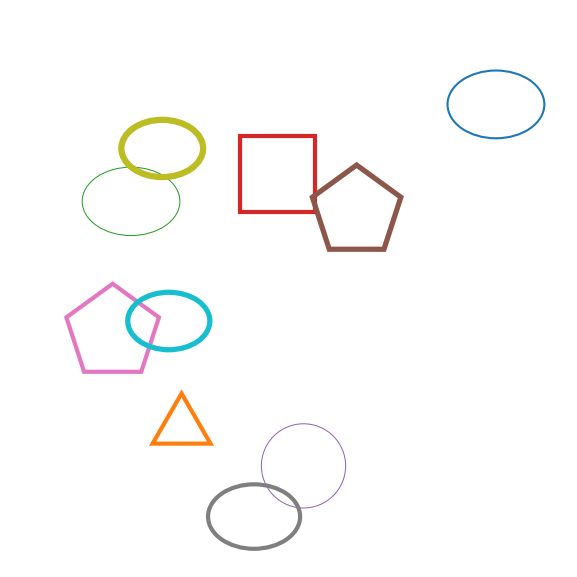[{"shape": "oval", "thickness": 1, "radius": 0.42, "center": [0.859, 0.818]}, {"shape": "triangle", "thickness": 2, "radius": 0.29, "center": [0.314, 0.26]}, {"shape": "oval", "thickness": 0.5, "radius": 0.42, "center": [0.227, 0.65]}, {"shape": "square", "thickness": 2, "radius": 0.33, "center": [0.481, 0.698]}, {"shape": "circle", "thickness": 0.5, "radius": 0.36, "center": [0.526, 0.192]}, {"shape": "pentagon", "thickness": 2.5, "radius": 0.4, "center": [0.617, 0.633]}, {"shape": "pentagon", "thickness": 2, "radius": 0.42, "center": [0.195, 0.423]}, {"shape": "oval", "thickness": 2, "radius": 0.4, "center": [0.44, 0.105]}, {"shape": "oval", "thickness": 3, "radius": 0.35, "center": [0.281, 0.742]}, {"shape": "oval", "thickness": 2.5, "radius": 0.36, "center": [0.292, 0.443]}]